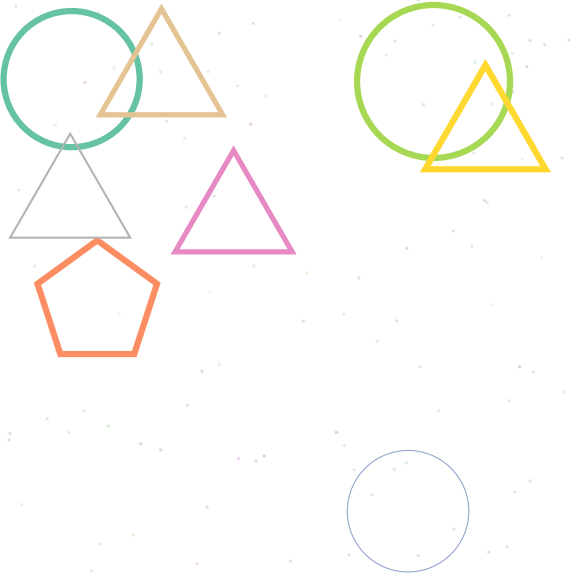[{"shape": "circle", "thickness": 3, "radius": 0.59, "center": [0.124, 0.862]}, {"shape": "pentagon", "thickness": 3, "radius": 0.54, "center": [0.168, 0.474]}, {"shape": "circle", "thickness": 0.5, "radius": 0.53, "center": [0.707, 0.114]}, {"shape": "triangle", "thickness": 2.5, "radius": 0.59, "center": [0.404, 0.622]}, {"shape": "circle", "thickness": 3, "radius": 0.66, "center": [0.751, 0.858]}, {"shape": "triangle", "thickness": 3, "radius": 0.6, "center": [0.841, 0.766]}, {"shape": "triangle", "thickness": 2.5, "radius": 0.61, "center": [0.28, 0.862]}, {"shape": "triangle", "thickness": 1, "radius": 0.6, "center": [0.121, 0.648]}]